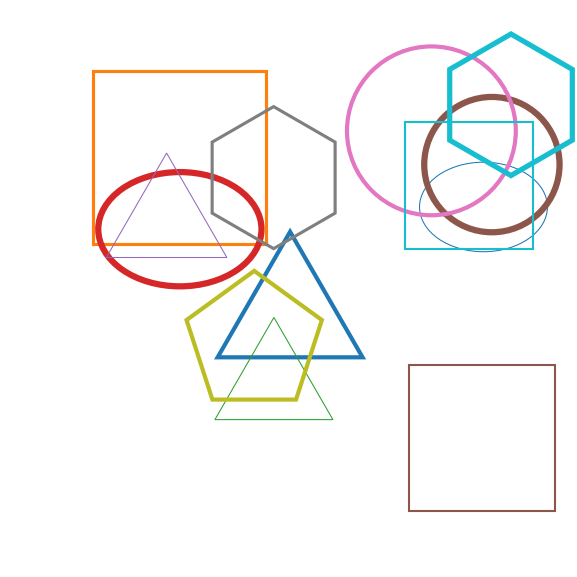[{"shape": "oval", "thickness": 0.5, "radius": 0.55, "center": [0.837, 0.641]}, {"shape": "triangle", "thickness": 2, "radius": 0.72, "center": [0.502, 0.453]}, {"shape": "square", "thickness": 1.5, "radius": 0.75, "center": [0.311, 0.727]}, {"shape": "triangle", "thickness": 0.5, "radius": 0.59, "center": [0.474, 0.331]}, {"shape": "oval", "thickness": 3, "radius": 0.71, "center": [0.311, 0.602]}, {"shape": "triangle", "thickness": 0.5, "radius": 0.6, "center": [0.288, 0.614]}, {"shape": "square", "thickness": 1, "radius": 0.63, "center": [0.834, 0.241]}, {"shape": "circle", "thickness": 3, "radius": 0.59, "center": [0.852, 0.714]}, {"shape": "circle", "thickness": 2, "radius": 0.73, "center": [0.747, 0.773]}, {"shape": "hexagon", "thickness": 1.5, "radius": 0.61, "center": [0.474, 0.692]}, {"shape": "pentagon", "thickness": 2, "radius": 0.62, "center": [0.44, 0.407]}, {"shape": "square", "thickness": 1, "radius": 0.55, "center": [0.812, 0.678]}, {"shape": "hexagon", "thickness": 2.5, "radius": 0.61, "center": [0.885, 0.818]}]